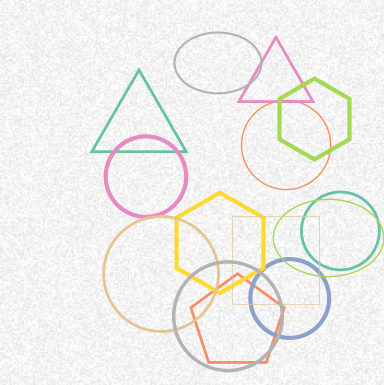[{"shape": "circle", "thickness": 2, "radius": 0.51, "center": [0.884, 0.4]}, {"shape": "triangle", "thickness": 2, "radius": 0.71, "center": [0.361, 0.677]}, {"shape": "pentagon", "thickness": 2, "radius": 0.64, "center": [0.617, 0.162]}, {"shape": "circle", "thickness": 1, "radius": 0.58, "center": [0.743, 0.623]}, {"shape": "circle", "thickness": 3, "radius": 0.51, "center": [0.753, 0.225]}, {"shape": "circle", "thickness": 3, "radius": 0.52, "center": [0.379, 0.541]}, {"shape": "triangle", "thickness": 2, "radius": 0.56, "center": [0.717, 0.792]}, {"shape": "oval", "thickness": 1, "radius": 0.72, "center": [0.854, 0.382]}, {"shape": "hexagon", "thickness": 3, "radius": 0.52, "center": [0.817, 0.691]}, {"shape": "hexagon", "thickness": 3, "radius": 0.65, "center": [0.571, 0.369]}, {"shape": "square", "thickness": 0.5, "radius": 0.57, "center": [0.716, 0.324]}, {"shape": "circle", "thickness": 2, "radius": 0.75, "center": [0.418, 0.288]}, {"shape": "circle", "thickness": 2.5, "radius": 0.71, "center": [0.592, 0.179]}, {"shape": "oval", "thickness": 1.5, "radius": 0.56, "center": [0.566, 0.837]}]